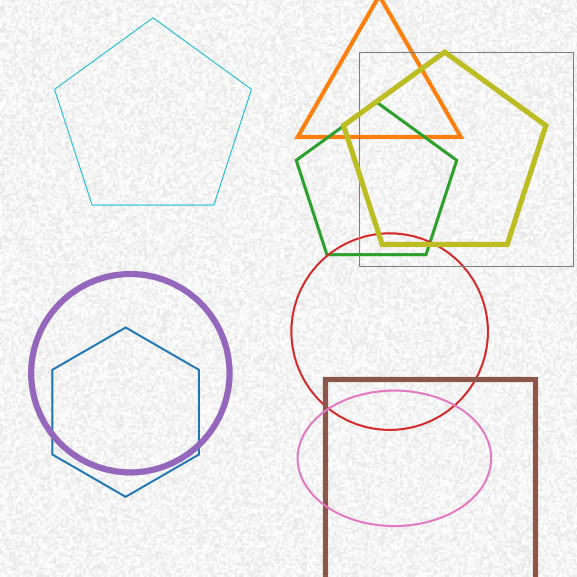[{"shape": "hexagon", "thickness": 1, "radius": 0.73, "center": [0.218, 0.285]}, {"shape": "triangle", "thickness": 2, "radius": 0.82, "center": [0.657, 0.843]}, {"shape": "pentagon", "thickness": 1.5, "radius": 0.73, "center": [0.652, 0.676]}, {"shape": "circle", "thickness": 1, "radius": 0.85, "center": [0.675, 0.425]}, {"shape": "circle", "thickness": 3, "radius": 0.86, "center": [0.226, 0.353]}, {"shape": "square", "thickness": 2.5, "radius": 0.91, "center": [0.745, 0.16]}, {"shape": "oval", "thickness": 1, "radius": 0.84, "center": [0.683, 0.205]}, {"shape": "square", "thickness": 0.5, "radius": 0.93, "center": [0.807, 0.724]}, {"shape": "pentagon", "thickness": 2.5, "radius": 0.92, "center": [0.77, 0.725]}, {"shape": "pentagon", "thickness": 0.5, "radius": 0.9, "center": [0.265, 0.789]}]